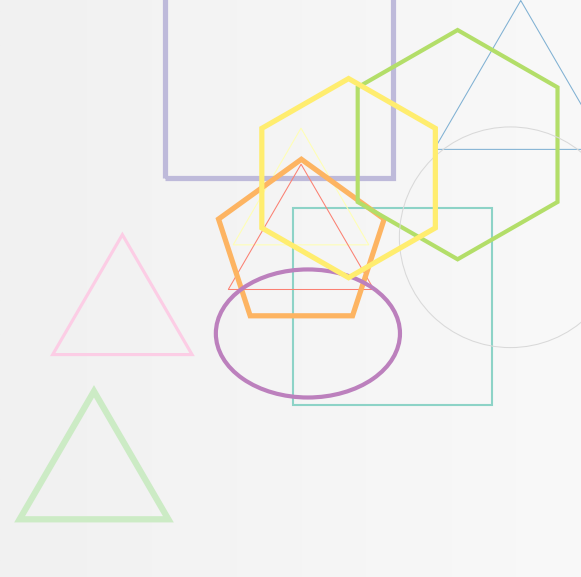[{"shape": "square", "thickness": 1, "radius": 0.85, "center": [0.675, 0.468]}, {"shape": "triangle", "thickness": 0.5, "radius": 0.67, "center": [0.518, 0.643]}, {"shape": "square", "thickness": 2.5, "radius": 0.98, "center": [0.48, 0.888]}, {"shape": "triangle", "thickness": 0.5, "radius": 0.72, "center": [0.518, 0.57]}, {"shape": "triangle", "thickness": 0.5, "radius": 0.86, "center": [0.896, 0.826]}, {"shape": "pentagon", "thickness": 2.5, "radius": 0.75, "center": [0.518, 0.574]}, {"shape": "hexagon", "thickness": 2, "radius": 0.99, "center": [0.787, 0.749]}, {"shape": "triangle", "thickness": 1.5, "radius": 0.69, "center": [0.211, 0.454]}, {"shape": "circle", "thickness": 0.5, "radius": 0.96, "center": [0.878, 0.588]}, {"shape": "oval", "thickness": 2, "radius": 0.79, "center": [0.53, 0.422]}, {"shape": "triangle", "thickness": 3, "radius": 0.74, "center": [0.162, 0.174]}, {"shape": "hexagon", "thickness": 2.5, "radius": 0.86, "center": [0.6, 0.691]}]